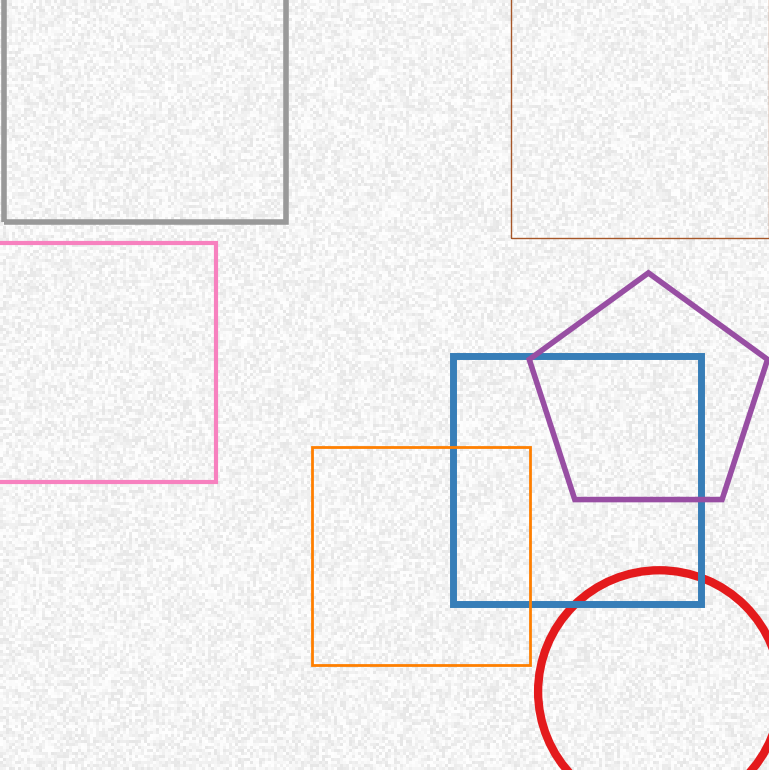[{"shape": "circle", "thickness": 3, "radius": 0.79, "center": [0.856, 0.102]}, {"shape": "square", "thickness": 2.5, "radius": 0.81, "center": [0.749, 0.377]}, {"shape": "pentagon", "thickness": 2, "radius": 0.81, "center": [0.842, 0.483]}, {"shape": "square", "thickness": 1, "radius": 0.71, "center": [0.547, 0.278]}, {"shape": "square", "thickness": 0.5, "radius": 0.84, "center": [0.831, 0.858]}, {"shape": "square", "thickness": 1.5, "radius": 0.78, "center": [0.125, 0.529]}, {"shape": "square", "thickness": 2, "radius": 0.91, "center": [0.188, 0.894]}]